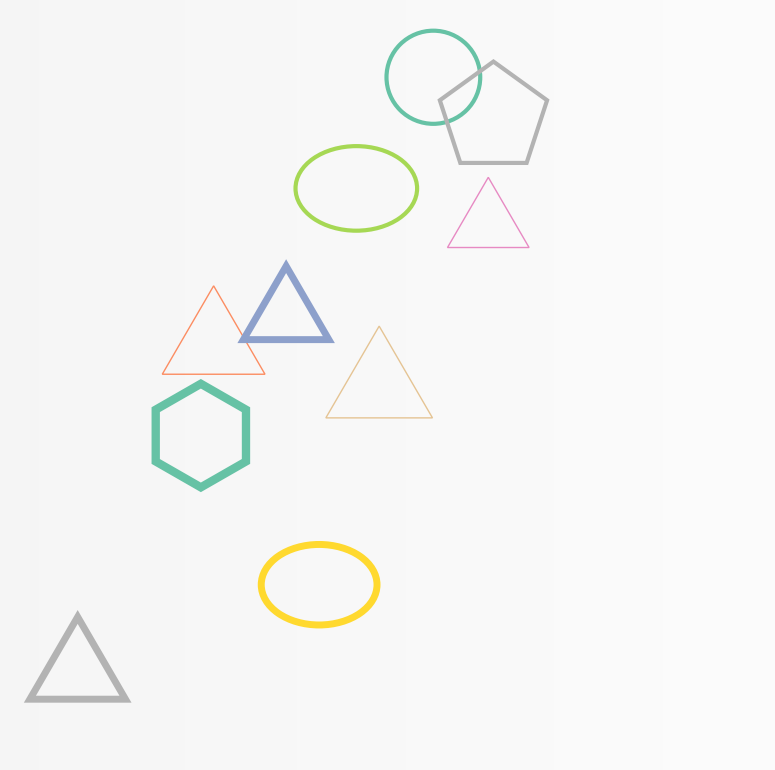[{"shape": "circle", "thickness": 1.5, "radius": 0.3, "center": [0.559, 0.9]}, {"shape": "hexagon", "thickness": 3, "radius": 0.34, "center": [0.259, 0.434]}, {"shape": "triangle", "thickness": 0.5, "radius": 0.38, "center": [0.276, 0.552]}, {"shape": "triangle", "thickness": 2.5, "radius": 0.32, "center": [0.369, 0.591]}, {"shape": "triangle", "thickness": 0.5, "radius": 0.3, "center": [0.63, 0.709]}, {"shape": "oval", "thickness": 1.5, "radius": 0.39, "center": [0.46, 0.755]}, {"shape": "oval", "thickness": 2.5, "radius": 0.37, "center": [0.412, 0.241]}, {"shape": "triangle", "thickness": 0.5, "radius": 0.4, "center": [0.489, 0.497]}, {"shape": "pentagon", "thickness": 1.5, "radius": 0.36, "center": [0.637, 0.847]}, {"shape": "triangle", "thickness": 2.5, "radius": 0.36, "center": [0.1, 0.128]}]